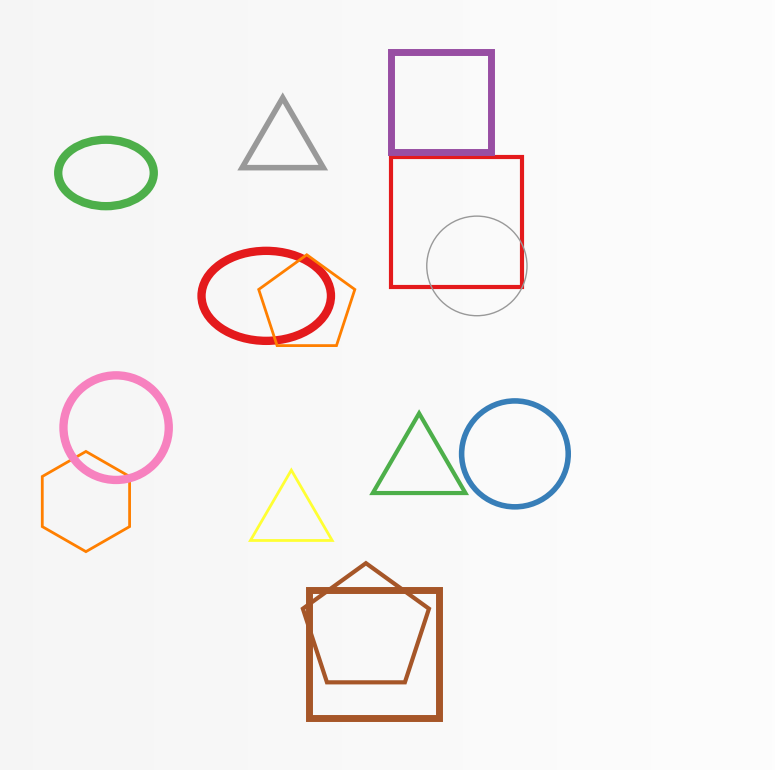[{"shape": "square", "thickness": 1.5, "radius": 0.42, "center": [0.589, 0.712]}, {"shape": "oval", "thickness": 3, "radius": 0.42, "center": [0.344, 0.616]}, {"shape": "circle", "thickness": 2, "radius": 0.34, "center": [0.664, 0.411]}, {"shape": "oval", "thickness": 3, "radius": 0.31, "center": [0.137, 0.775]}, {"shape": "triangle", "thickness": 1.5, "radius": 0.34, "center": [0.541, 0.394]}, {"shape": "square", "thickness": 2.5, "radius": 0.32, "center": [0.569, 0.868]}, {"shape": "pentagon", "thickness": 1, "radius": 0.33, "center": [0.396, 0.604]}, {"shape": "hexagon", "thickness": 1, "radius": 0.33, "center": [0.111, 0.349]}, {"shape": "triangle", "thickness": 1, "radius": 0.3, "center": [0.376, 0.329]}, {"shape": "pentagon", "thickness": 1.5, "radius": 0.43, "center": [0.472, 0.183]}, {"shape": "square", "thickness": 2.5, "radius": 0.42, "center": [0.483, 0.151]}, {"shape": "circle", "thickness": 3, "radius": 0.34, "center": [0.15, 0.445]}, {"shape": "triangle", "thickness": 2, "radius": 0.3, "center": [0.365, 0.812]}, {"shape": "circle", "thickness": 0.5, "radius": 0.32, "center": [0.615, 0.655]}]